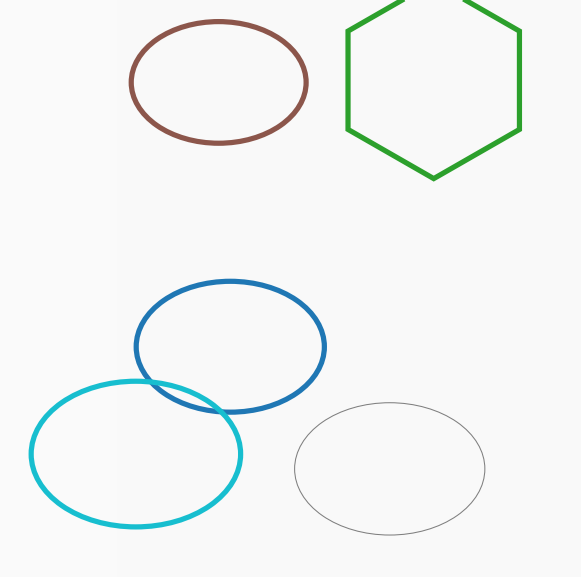[{"shape": "oval", "thickness": 2.5, "radius": 0.81, "center": [0.396, 0.399]}, {"shape": "hexagon", "thickness": 2.5, "radius": 0.85, "center": [0.746, 0.86]}, {"shape": "oval", "thickness": 2.5, "radius": 0.75, "center": [0.376, 0.856]}, {"shape": "oval", "thickness": 0.5, "radius": 0.82, "center": [0.671, 0.187]}, {"shape": "oval", "thickness": 2.5, "radius": 0.9, "center": [0.234, 0.213]}]